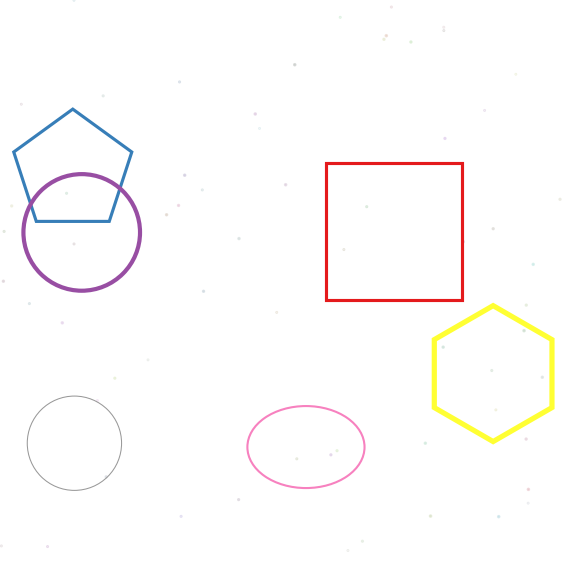[{"shape": "square", "thickness": 1.5, "radius": 0.59, "center": [0.682, 0.598]}, {"shape": "pentagon", "thickness": 1.5, "radius": 0.54, "center": [0.126, 0.703]}, {"shape": "circle", "thickness": 2, "radius": 0.5, "center": [0.142, 0.597]}, {"shape": "hexagon", "thickness": 2.5, "radius": 0.59, "center": [0.854, 0.352]}, {"shape": "oval", "thickness": 1, "radius": 0.51, "center": [0.53, 0.225]}, {"shape": "circle", "thickness": 0.5, "radius": 0.41, "center": [0.129, 0.232]}]